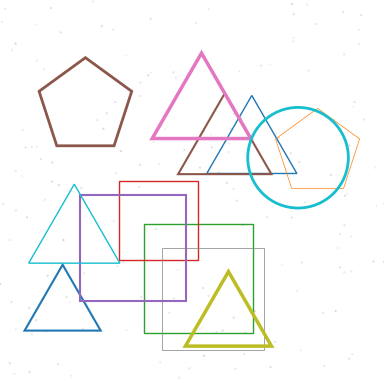[{"shape": "triangle", "thickness": 1, "radius": 0.68, "center": [0.654, 0.617]}, {"shape": "triangle", "thickness": 1.5, "radius": 0.57, "center": [0.163, 0.198]}, {"shape": "pentagon", "thickness": 0.5, "radius": 0.57, "center": [0.825, 0.604]}, {"shape": "square", "thickness": 1, "radius": 0.71, "center": [0.516, 0.277]}, {"shape": "square", "thickness": 1, "radius": 0.51, "center": [0.412, 0.428]}, {"shape": "square", "thickness": 1.5, "radius": 0.69, "center": [0.345, 0.356]}, {"shape": "pentagon", "thickness": 2, "radius": 0.63, "center": [0.222, 0.724]}, {"shape": "triangle", "thickness": 1.5, "radius": 0.7, "center": [0.584, 0.618]}, {"shape": "triangle", "thickness": 2.5, "radius": 0.74, "center": [0.523, 0.714]}, {"shape": "square", "thickness": 0.5, "radius": 0.66, "center": [0.554, 0.224]}, {"shape": "triangle", "thickness": 2.5, "radius": 0.64, "center": [0.593, 0.166]}, {"shape": "circle", "thickness": 2, "radius": 0.65, "center": [0.774, 0.59]}, {"shape": "triangle", "thickness": 1, "radius": 0.68, "center": [0.193, 0.385]}]